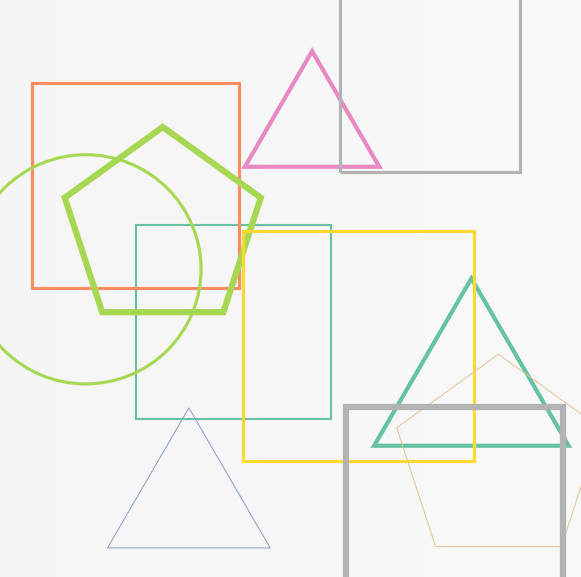[{"shape": "triangle", "thickness": 2, "radius": 0.97, "center": [0.811, 0.324]}, {"shape": "square", "thickness": 1, "radius": 0.84, "center": [0.402, 0.442]}, {"shape": "square", "thickness": 1.5, "radius": 0.89, "center": [0.233, 0.678]}, {"shape": "triangle", "thickness": 0.5, "radius": 0.81, "center": [0.325, 0.131]}, {"shape": "triangle", "thickness": 2, "radius": 0.67, "center": [0.537, 0.777]}, {"shape": "pentagon", "thickness": 3, "radius": 0.89, "center": [0.28, 0.602]}, {"shape": "circle", "thickness": 1.5, "radius": 0.99, "center": [0.147, 0.533]}, {"shape": "square", "thickness": 1.5, "radius": 0.99, "center": [0.616, 0.4]}, {"shape": "pentagon", "thickness": 0.5, "radius": 0.92, "center": [0.858, 0.202]}, {"shape": "square", "thickness": 3, "radius": 0.93, "center": [0.781, 0.107]}, {"shape": "square", "thickness": 1.5, "radius": 0.77, "center": [0.74, 0.856]}]